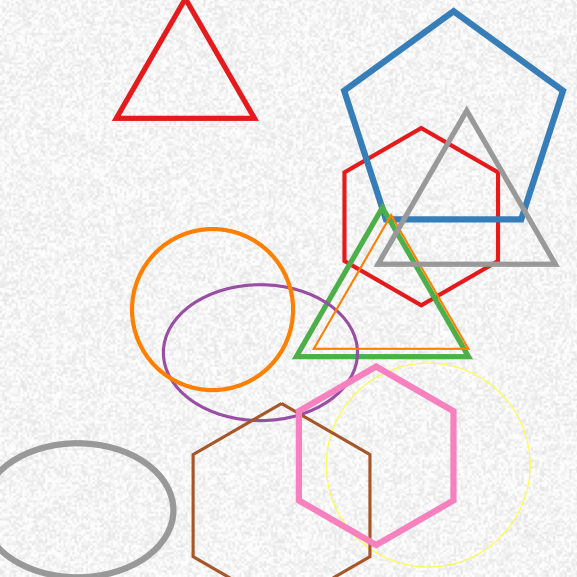[{"shape": "triangle", "thickness": 2.5, "radius": 0.69, "center": [0.321, 0.863]}, {"shape": "hexagon", "thickness": 2, "radius": 0.77, "center": [0.729, 0.624]}, {"shape": "pentagon", "thickness": 3, "radius": 1.0, "center": [0.785, 0.78]}, {"shape": "triangle", "thickness": 2.5, "radius": 0.86, "center": [0.662, 0.468]}, {"shape": "oval", "thickness": 1.5, "radius": 0.84, "center": [0.451, 0.388]}, {"shape": "circle", "thickness": 2, "radius": 0.7, "center": [0.368, 0.463]}, {"shape": "triangle", "thickness": 1, "radius": 0.77, "center": [0.677, 0.472]}, {"shape": "circle", "thickness": 0.5, "radius": 0.88, "center": [0.742, 0.194]}, {"shape": "hexagon", "thickness": 1.5, "radius": 0.88, "center": [0.488, 0.124]}, {"shape": "hexagon", "thickness": 3, "radius": 0.77, "center": [0.651, 0.21]}, {"shape": "triangle", "thickness": 2.5, "radius": 0.89, "center": [0.808, 0.63]}, {"shape": "oval", "thickness": 3, "radius": 0.83, "center": [0.134, 0.116]}]